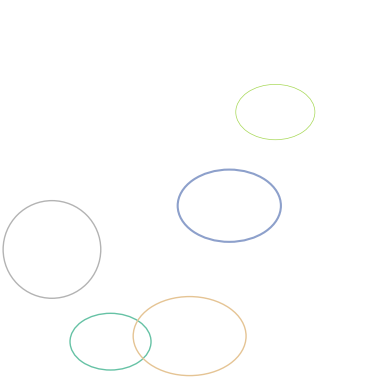[{"shape": "oval", "thickness": 1, "radius": 0.53, "center": [0.287, 0.113]}, {"shape": "oval", "thickness": 1.5, "radius": 0.67, "center": [0.596, 0.466]}, {"shape": "oval", "thickness": 0.5, "radius": 0.51, "center": [0.715, 0.709]}, {"shape": "oval", "thickness": 1, "radius": 0.73, "center": [0.493, 0.127]}, {"shape": "circle", "thickness": 1, "radius": 0.63, "center": [0.135, 0.352]}]